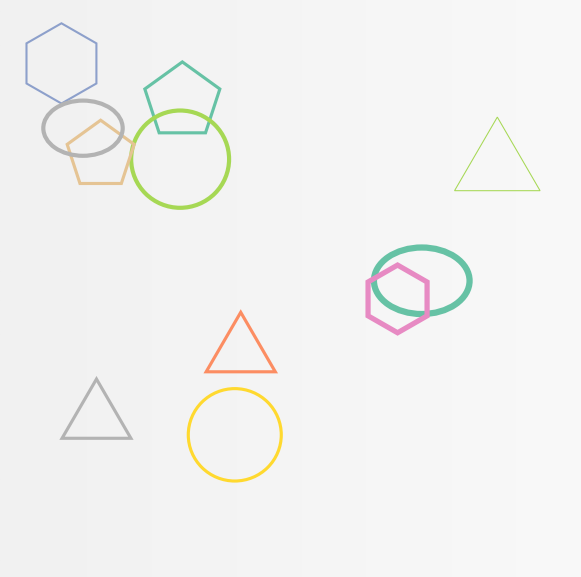[{"shape": "pentagon", "thickness": 1.5, "radius": 0.34, "center": [0.314, 0.824]}, {"shape": "oval", "thickness": 3, "radius": 0.41, "center": [0.726, 0.513]}, {"shape": "triangle", "thickness": 1.5, "radius": 0.34, "center": [0.414, 0.39]}, {"shape": "hexagon", "thickness": 1, "radius": 0.35, "center": [0.106, 0.889]}, {"shape": "hexagon", "thickness": 2.5, "radius": 0.29, "center": [0.684, 0.482]}, {"shape": "circle", "thickness": 2, "radius": 0.42, "center": [0.31, 0.724]}, {"shape": "triangle", "thickness": 0.5, "radius": 0.42, "center": [0.856, 0.711]}, {"shape": "circle", "thickness": 1.5, "radius": 0.4, "center": [0.404, 0.246]}, {"shape": "pentagon", "thickness": 1.5, "radius": 0.3, "center": [0.173, 0.73]}, {"shape": "oval", "thickness": 2, "radius": 0.34, "center": [0.143, 0.777]}, {"shape": "triangle", "thickness": 1.5, "radius": 0.34, "center": [0.166, 0.274]}]